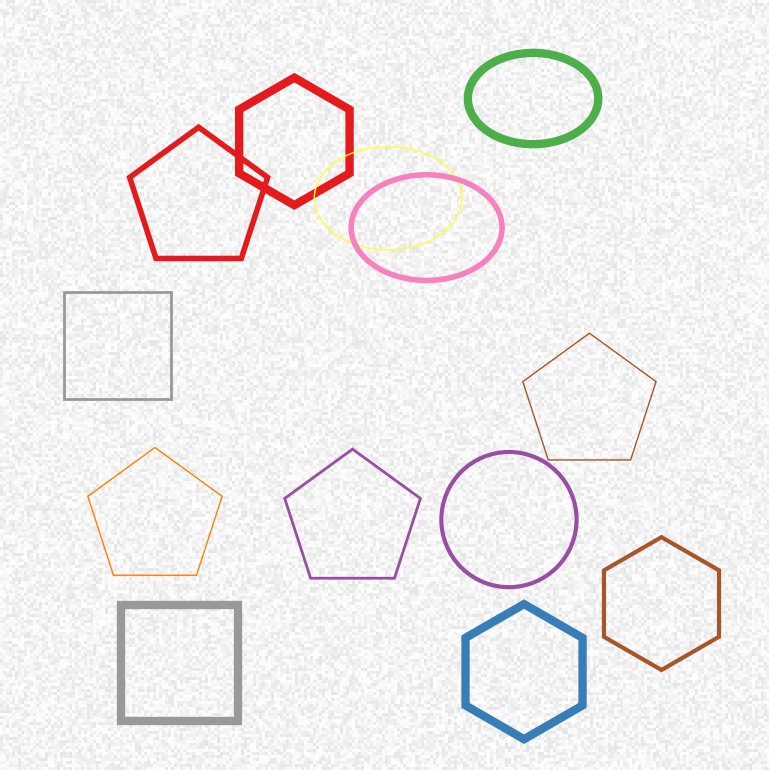[{"shape": "pentagon", "thickness": 2, "radius": 0.47, "center": [0.258, 0.741]}, {"shape": "hexagon", "thickness": 3, "radius": 0.41, "center": [0.382, 0.816]}, {"shape": "hexagon", "thickness": 3, "radius": 0.44, "center": [0.681, 0.128]}, {"shape": "oval", "thickness": 3, "radius": 0.42, "center": [0.692, 0.872]}, {"shape": "pentagon", "thickness": 1, "radius": 0.46, "center": [0.458, 0.324]}, {"shape": "circle", "thickness": 1.5, "radius": 0.44, "center": [0.661, 0.325]}, {"shape": "pentagon", "thickness": 0.5, "radius": 0.46, "center": [0.201, 0.327]}, {"shape": "oval", "thickness": 0.5, "radius": 0.48, "center": [0.504, 0.743]}, {"shape": "hexagon", "thickness": 1.5, "radius": 0.43, "center": [0.859, 0.216]}, {"shape": "pentagon", "thickness": 0.5, "radius": 0.45, "center": [0.766, 0.476]}, {"shape": "oval", "thickness": 2, "radius": 0.49, "center": [0.554, 0.704]}, {"shape": "square", "thickness": 3, "radius": 0.38, "center": [0.233, 0.139]}, {"shape": "square", "thickness": 1, "radius": 0.35, "center": [0.153, 0.551]}]